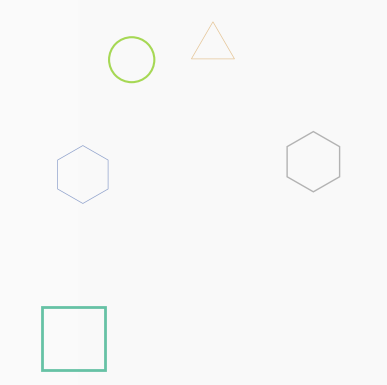[{"shape": "square", "thickness": 2, "radius": 0.41, "center": [0.189, 0.12]}, {"shape": "hexagon", "thickness": 0.5, "radius": 0.38, "center": [0.214, 0.547]}, {"shape": "circle", "thickness": 1.5, "radius": 0.29, "center": [0.34, 0.845]}, {"shape": "triangle", "thickness": 0.5, "radius": 0.32, "center": [0.55, 0.879]}, {"shape": "hexagon", "thickness": 1, "radius": 0.39, "center": [0.809, 0.58]}]